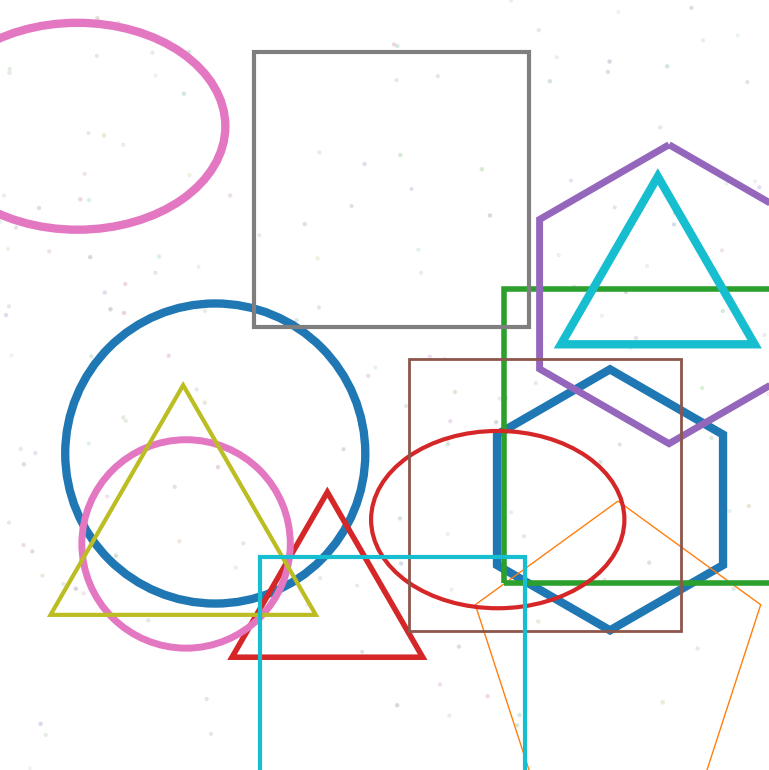[{"shape": "hexagon", "thickness": 3, "radius": 0.85, "center": [0.792, 0.351]}, {"shape": "circle", "thickness": 3, "radius": 0.97, "center": [0.28, 0.411]}, {"shape": "pentagon", "thickness": 0.5, "radius": 0.97, "center": [0.803, 0.154]}, {"shape": "square", "thickness": 2, "radius": 0.95, "center": [0.846, 0.434]}, {"shape": "oval", "thickness": 1.5, "radius": 0.82, "center": [0.646, 0.325]}, {"shape": "triangle", "thickness": 2, "radius": 0.71, "center": [0.425, 0.218]}, {"shape": "hexagon", "thickness": 2.5, "radius": 0.97, "center": [0.869, 0.618]}, {"shape": "square", "thickness": 1, "radius": 0.88, "center": [0.708, 0.357]}, {"shape": "circle", "thickness": 2.5, "radius": 0.68, "center": [0.242, 0.294]}, {"shape": "oval", "thickness": 3, "radius": 0.96, "center": [0.101, 0.836]}, {"shape": "square", "thickness": 1.5, "radius": 0.89, "center": [0.509, 0.754]}, {"shape": "triangle", "thickness": 1.5, "radius": 0.99, "center": [0.238, 0.301]}, {"shape": "square", "thickness": 1.5, "radius": 0.86, "center": [0.51, 0.104]}, {"shape": "triangle", "thickness": 3, "radius": 0.73, "center": [0.854, 0.625]}]